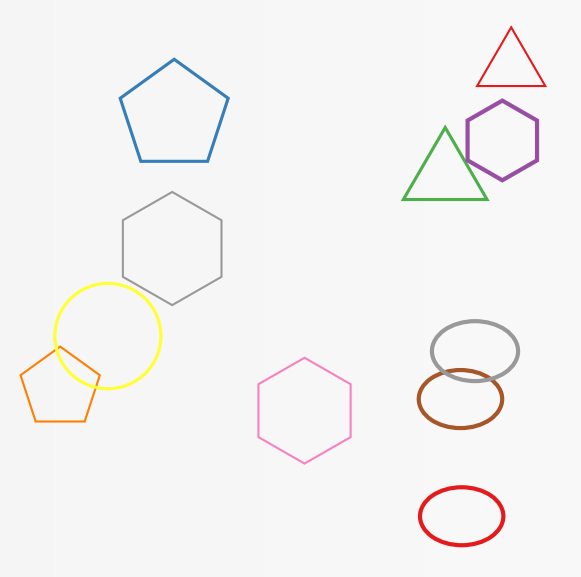[{"shape": "triangle", "thickness": 1, "radius": 0.34, "center": [0.879, 0.884]}, {"shape": "oval", "thickness": 2, "radius": 0.36, "center": [0.794, 0.105]}, {"shape": "pentagon", "thickness": 1.5, "radius": 0.49, "center": [0.3, 0.799]}, {"shape": "triangle", "thickness": 1.5, "radius": 0.42, "center": [0.766, 0.695]}, {"shape": "hexagon", "thickness": 2, "radius": 0.34, "center": [0.864, 0.756]}, {"shape": "pentagon", "thickness": 1, "radius": 0.36, "center": [0.104, 0.327]}, {"shape": "circle", "thickness": 1.5, "radius": 0.46, "center": [0.186, 0.417]}, {"shape": "oval", "thickness": 2, "radius": 0.36, "center": [0.792, 0.308]}, {"shape": "hexagon", "thickness": 1, "radius": 0.46, "center": [0.524, 0.288]}, {"shape": "hexagon", "thickness": 1, "radius": 0.49, "center": [0.296, 0.569]}, {"shape": "oval", "thickness": 2, "radius": 0.37, "center": [0.817, 0.391]}]